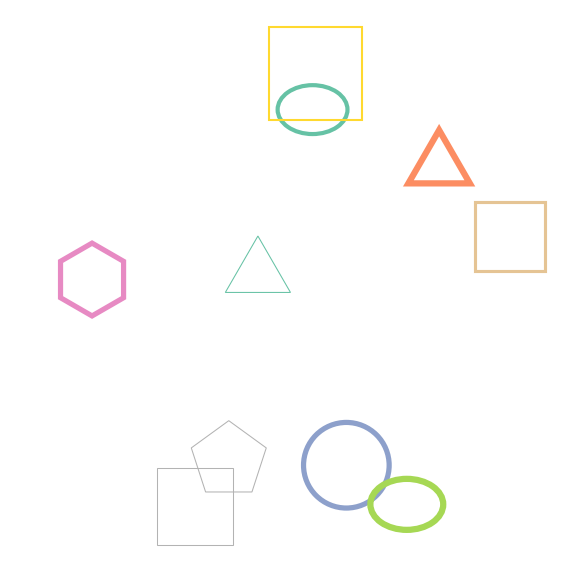[{"shape": "triangle", "thickness": 0.5, "radius": 0.33, "center": [0.447, 0.525]}, {"shape": "oval", "thickness": 2, "radius": 0.3, "center": [0.541, 0.809]}, {"shape": "triangle", "thickness": 3, "radius": 0.31, "center": [0.76, 0.712]}, {"shape": "circle", "thickness": 2.5, "radius": 0.37, "center": [0.6, 0.194]}, {"shape": "hexagon", "thickness": 2.5, "radius": 0.32, "center": [0.159, 0.515]}, {"shape": "oval", "thickness": 3, "radius": 0.32, "center": [0.704, 0.126]}, {"shape": "square", "thickness": 1, "radius": 0.4, "center": [0.547, 0.872]}, {"shape": "square", "thickness": 1.5, "radius": 0.3, "center": [0.883, 0.59]}, {"shape": "pentagon", "thickness": 0.5, "radius": 0.34, "center": [0.396, 0.202]}, {"shape": "square", "thickness": 0.5, "radius": 0.33, "center": [0.338, 0.122]}]